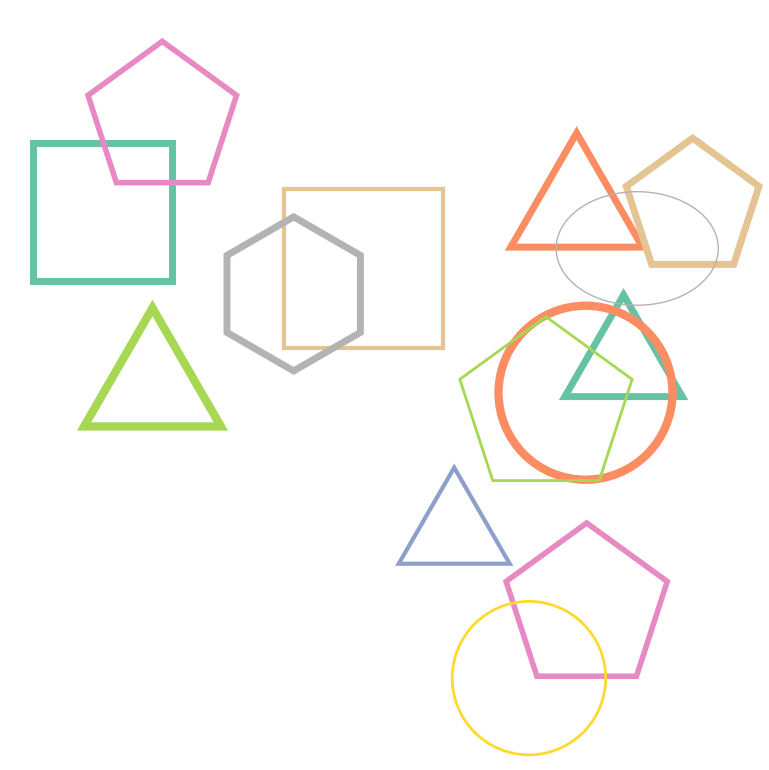[{"shape": "triangle", "thickness": 2.5, "radius": 0.44, "center": [0.81, 0.529]}, {"shape": "square", "thickness": 2.5, "radius": 0.45, "center": [0.133, 0.725]}, {"shape": "circle", "thickness": 3, "radius": 0.56, "center": [0.76, 0.49]}, {"shape": "triangle", "thickness": 2.5, "radius": 0.49, "center": [0.749, 0.728]}, {"shape": "triangle", "thickness": 1.5, "radius": 0.42, "center": [0.59, 0.309]}, {"shape": "pentagon", "thickness": 2, "radius": 0.55, "center": [0.762, 0.211]}, {"shape": "pentagon", "thickness": 2, "radius": 0.51, "center": [0.211, 0.845]}, {"shape": "triangle", "thickness": 3, "radius": 0.51, "center": [0.198, 0.497]}, {"shape": "pentagon", "thickness": 1, "radius": 0.59, "center": [0.709, 0.471]}, {"shape": "circle", "thickness": 1, "radius": 0.5, "center": [0.687, 0.119]}, {"shape": "pentagon", "thickness": 2.5, "radius": 0.45, "center": [0.9, 0.73]}, {"shape": "square", "thickness": 1.5, "radius": 0.51, "center": [0.472, 0.652]}, {"shape": "hexagon", "thickness": 2.5, "radius": 0.5, "center": [0.381, 0.618]}, {"shape": "oval", "thickness": 0.5, "radius": 0.53, "center": [0.828, 0.677]}]